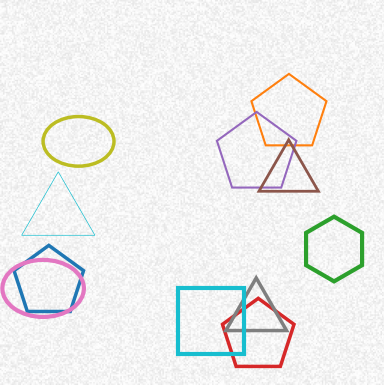[{"shape": "pentagon", "thickness": 2.5, "radius": 0.47, "center": [0.127, 0.268]}, {"shape": "pentagon", "thickness": 1.5, "radius": 0.51, "center": [0.75, 0.705]}, {"shape": "hexagon", "thickness": 3, "radius": 0.42, "center": [0.868, 0.353]}, {"shape": "pentagon", "thickness": 2.5, "radius": 0.49, "center": [0.671, 0.127]}, {"shape": "pentagon", "thickness": 1.5, "radius": 0.54, "center": [0.667, 0.601]}, {"shape": "triangle", "thickness": 2, "radius": 0.45, "center": [0.75, 0.548]}, {"shape": "oval", "thickness": 3, "radius": 0.53, "center": [0.112, 0.251]}, {"shape": "triangle", "thickness": 2.5, "radius": 0.46, "center": [0.665, 0.187]}, {"shape": "oval", "thickness": 2.5, "radius": 0.46, "center": [0.204, 0.633]}, {"shape": "square", "thickness": 3, "radius": 0.43, "center": [0.549, 0.167]}, {"shape": "triangle", "thickness": 0.5, "radius": 0.55, "center": [0.151, 0.444]}]